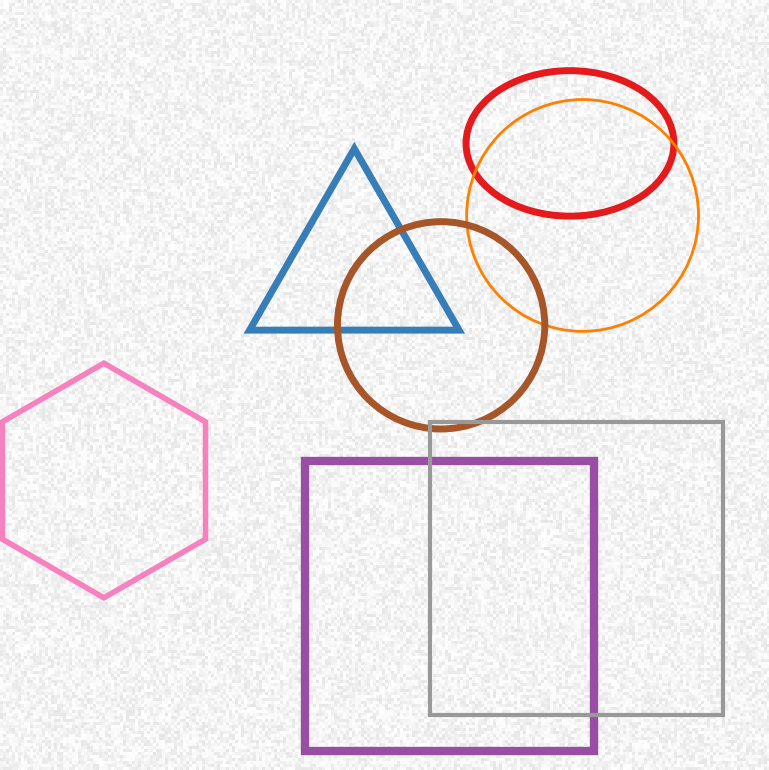[{"shape": "oval", "thickness": 2.5, "radius": 0.67, "center": [0.74, 0.814]}, {"shape": "triangle", "thickness": 2.5, "radius": 0.79, "center": [0.46, 0.65]}, {"shape": "square", "thickness": 3, "radius": 0.94, "center": [0.584, 0.213]}, {"shape": "circle", "thickness": 1, "radius": 0.75, "center": [0.757, 0.72]}, {"shape": "circle", "thickness": 2.5, "radius": 0.67, "center": [0.573, 0.578]}, {"shape": "hexagon", "thickness": 2, "radius": 0.76, "center": [0.135, 0.376]}, {"shape": "square", "thickness": 1.5, "radius": 0.95, "center": [0.748, 0.262]}]